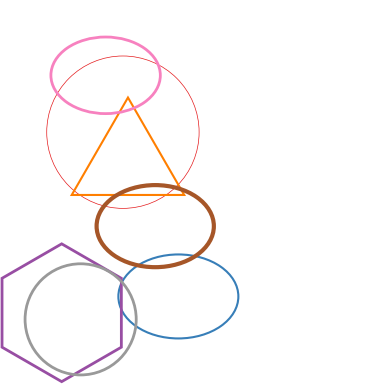[{"shape": "circle", "thickness": 0.5, "radius": 0.99, "center": [0.319, 0.657]}, {"shape": "oval", "thickness": 1.5, "radius": 0.78, "center": [0.463, 0.23]}, {"shape": "hexagon", "thickness": 2, "radius": 0.89, "center": [0.16, 0.188]}, {"shape": "triangle", "thickness": 1.5, "radius": 0.84, "center": [0.332, 0.578]}, {"shape": "oval", "thickness": 3, "radius": 0.76, "center": [0.403, 0.413]}, {"shape": "oval", "thickness": 2, "radius": 0.71, "center": [0.274, 0.804]}, {"shape": "circle", "thickness": 2, "radius": 0.72, "center": [0.209, 0.17]}]